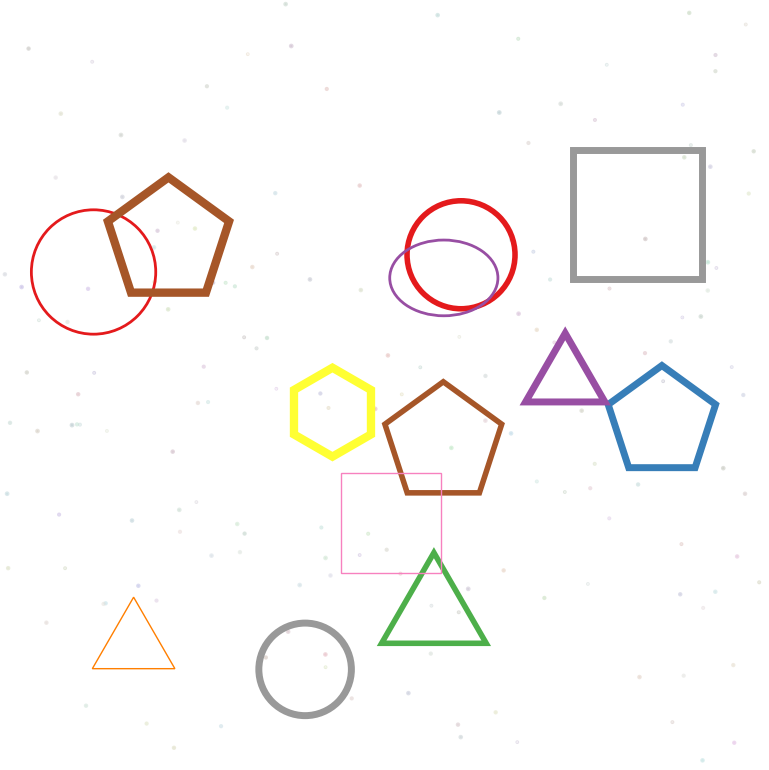[{"shape": "circle", "thickness": 2, "radius": 0.35, "center": [0.599, 0.669]}, {"shape": "circle", "thickness": 1, "radius": 0.4, "center": [0.122, 0.647]}, {"shape": "pentagon", "thickness": 2.5, "radius": 0.37, "center": [0.86, 0.452]}, {"shape": "triangle", "thickness": 2, "radius": 0.39, "center": [0.564, 0.204]}, {"shape": "oval", "thickness": 1, "radius": 0.35, "center": [0.576, 0.639]}, {"shape": "triangle", "thickness": 2.5, "radius": 0.3, "center": [0.734, 0.508]}, {"shape": "triangle", "thickness": 0.5, "radius": 0.31, "center": [0.174, 0.163]}, {"shape": "hexagon", "thickness": 3, "radius": 0.29, "center": [0.432, 0.465]}, {"shape": "pentagon", "thickness": 3, "radius": 0.41, "center": [0.219, 0.687]}, {"shape": "pentagon", "thickness": 2, "radius": 0.4, "center": [0.576, 0.424]}, {"shape": "square", "thickness": 0.5, "radius": 0.32, "center": [0.508, 0.321]}, {"shape": "square", "thickness": 2.5, "radius": 0.42, "center": [0.828, 0.722]}, {"shape": "circle", "thickness": 2.5, "radius": 0.3, "center": [0.396, 0.131]}]